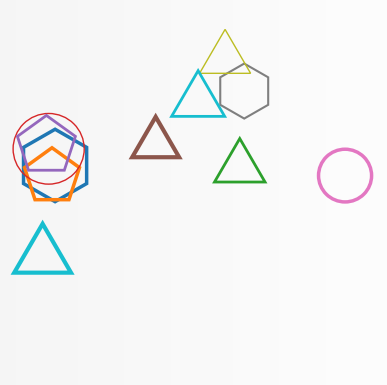[{"shape": "hexagon", "thickness": 2.5, "radius": 0.47, "center": [0.142, 0.57]}, {"shape": "pentagon", "thickness": 2.5, "radius": 0.37, "center": [0.134, 0.542]}, {"shape": "triangle", "thickness": 2, "radius": 0.38, "center": [0.619, 0.565]}, {"shape": "circle", "thickness": 1, "radius": 0.46, "center": [0.126, 0.613]}, {"shape": "pentagon", "thickness": 2, "radius": 0.39, "center": [0.12, 0.621]}, {"shape": "triangle", "thickness": 3, "radius": 0.35, "center": [0.402, 0.627]}, {"shape": "circle", "thickness": 2.5, "radius": 0.34, "center": [0.89, 0.544]}, {"shape": "hexagon", "thickness": 1.5, "radius": 0.36, "center": [0.63, 0.763]}, {"shape": "triangle", "thickness": 1, "radius": 0.38, "center": [0.581, 0.848]}, {"shape": "triangle", "thickness": 3, "radius": 0.42, "center": [0.11, 0.334]}, {"shape": "triangle", "thickness": 2, "radius": 0.4, "center": [0.511, 0.737]}]